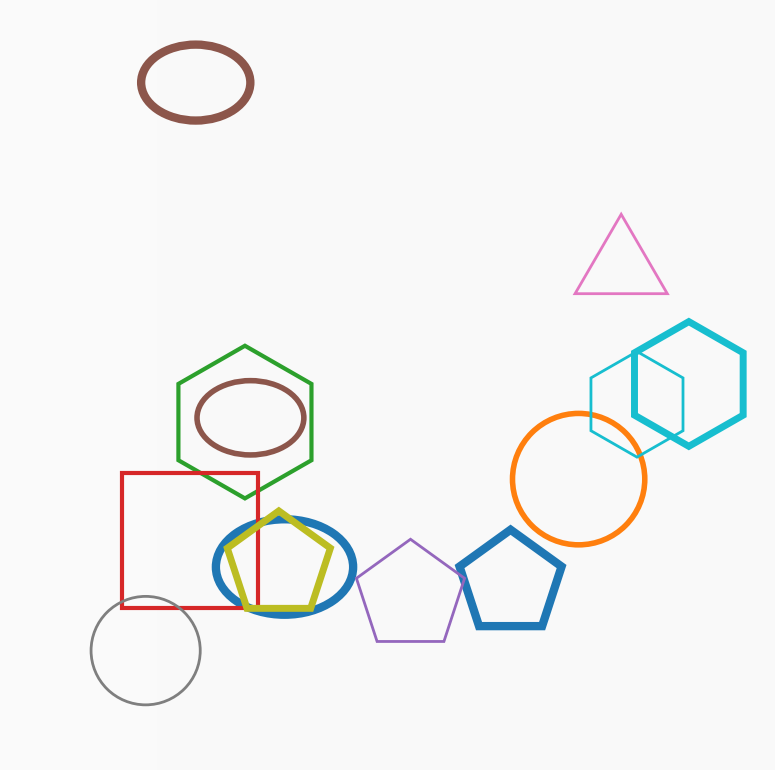[{"shape": "oval", "thickness": 3, "radius": 0.44, "center": [0.367, 0.264]}, {"shape": "pentagon", "thickness": 3, "radius": 0.35, "center": [0.659, 0.243]}, {"shape": "circle", "thickness": 2, "radius": 0.43, "center": [0.747, 0.378]}, {"shape": "hexagon", "thickness": 1.5, "radius": 0.5, "center": [0.316, 0.452]}, {"shape": "square", "thickness": 1.5, "radius": 0.44, "center": [0.245, 0.298]}, {"shape": "pentagon", "thickness": 1, "radius": 0.37, "center": [0.53, 0.226]}, {"shape": "oval", "thickness": 3, "radius": 0.35, "center": [0.253, 0.893]}, {"shape": "oval", "thickness": 2, "radius": 0.34, "center": [0.323, 0.457]}, {"shape": "triangle", "thickness": 1, "radius": 0.34, "center": [0.802, 0.653]}, {"shape": "circle", "thickness": 1, "radius": 0.35, "center": [0.188, 0.155]}, {"shape": "pentagon", "thickness": 2.5, "radius": 0.35, "center": [0.36, 0.267]}, {"shape": "hexagon", "thickness": 1, "radius": 0.34, "center": [0.822, 0.475]}, {"shape": "hexagon", "thickness": 2.5, "radius": 0.4, "center": [0.889, 0.501]}]